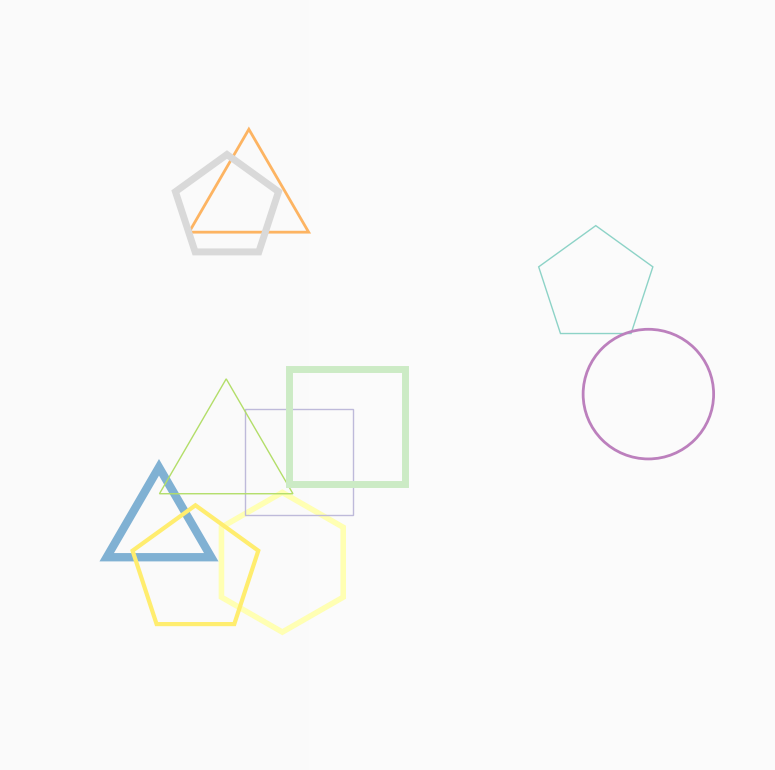[{"shape": "pentagon", "thickness": 0.5, "radius": 0.39, "center": [0.769, 0.63]}, {"shape": "hexagon", "thickness": 2, "radius": 0.45, "center": [0.364, 0.27]}, {"shape": "square", "thickness": 0.5, "radius": 0.35, "center": [0.386, 0.4]}, {"shape": "triangle", "thickness": 3, "radius": 0.39, "center": [0.205, 0.315]}, {"shape": "triangle", "thickness": 1, "radius": 0.45, "center": [0.321, 0.743]}, {"shape": "triangle", "thickness": 0.5, "radius": 0.5, "center": [0.292, 0.409]}, {"shape": "pentagon", "thickness": 2.5, "radius": 0.35, "center": [0.293, 0.729]}, {"shape": "circle", "thickness": 1, "radius": 0.42, "center": [0.837, 0.488]}, {"shape": "square", "thickness": 2.5, "radius": 0.37, "center": [0.448, 0.446]}, {"shape": "pentagon", "thickness": 1.5, "radius": 0.43, "center": [0.252, 0.258]}]